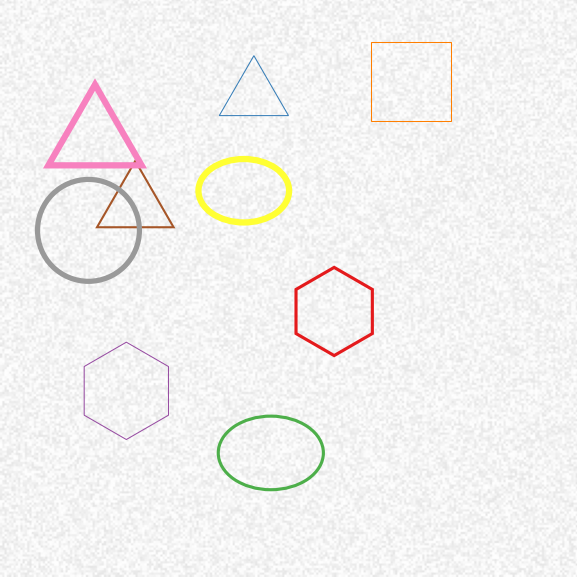[{"shape": "hexagon", "thickness": 1.5, "radius": 0.38, "center": [0.579, 0.46]}, {"shape": "triangle", "thickness": 0.5, "radius": 0.35, "center": [0.44, 0.834]}, {"shape": "oval", "thickness": 1.5, "radius": 0.46, "center": [0.469, 0.215]}, {"shape": "hexagon", "thickness": 0.5, "radius": 0.42, "center": [0.219, 0.322]}, {"shape": "square", "thickness": 0.5, "radius": 0.35, "center": [0.711, 0.858]}, {"shape": "oval", "thickness": 3, "radius": 0.39, "center": [0.422, 0.669]}, {"shape": "triangle", "thickness": 1, "radius": 0.38, "center": [0.234, 0.644]}, {"shape": "triangle", "thickness": 3, "radius": 0.47, "center": [0.164, 0.759]}, {"shape": "circle", "thickness": 2.5, "radius": 0.44, "center": [0.153, 0.6]}]